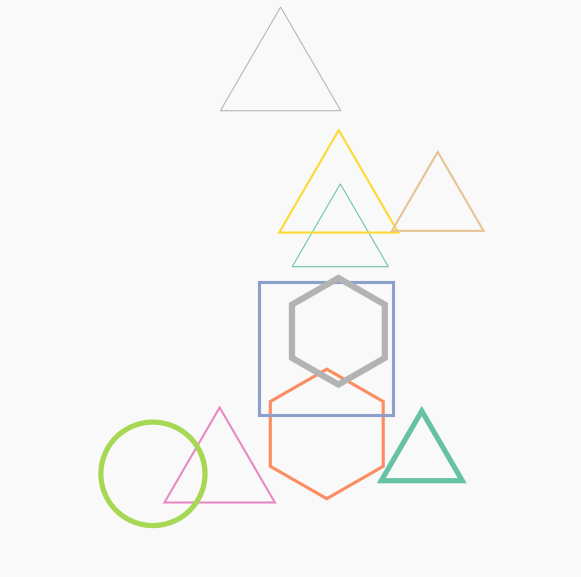[{"shape": "triangle", "thickness": 0.5, "radius": 0.48, "center": [0.585, 0.585]}, {"shape": "triangle", "thickness": 2.5, "radius": 0.4, "center": [0.726, 0.207]}, {"shape": "hexagon", "thickness": 1.5, "radius": 0.56, "center": [0.562, 0.248]}, {"shape": "square", "thickness": 1.5, "radius": 0.58, "center": [0.561, 0.396]}, {"shape": "triangle", "thickness": 1, "radius": 0.55, "center": [0.378, 0.184]}, {"shape": "circle", "thickness": 2.5, "radius": 0.45, "center": [0.263, 0.179]}, {"shape": "triangle", "thickness": 1, "radius": 0.59, "center": [0.583, 0.656]}, {"shape": "triangle", "thickness": 1, "radius": 0.46, "center": [0.753, 0.645]}, {"shape": "hexagon", "thickness": 3, "radius": 0.46, "center": [0.582, 0.426]}, {"shape": "triangle", "thickness": 0.5, "radius": 0.6, "center": [0.483, 0.867]}]